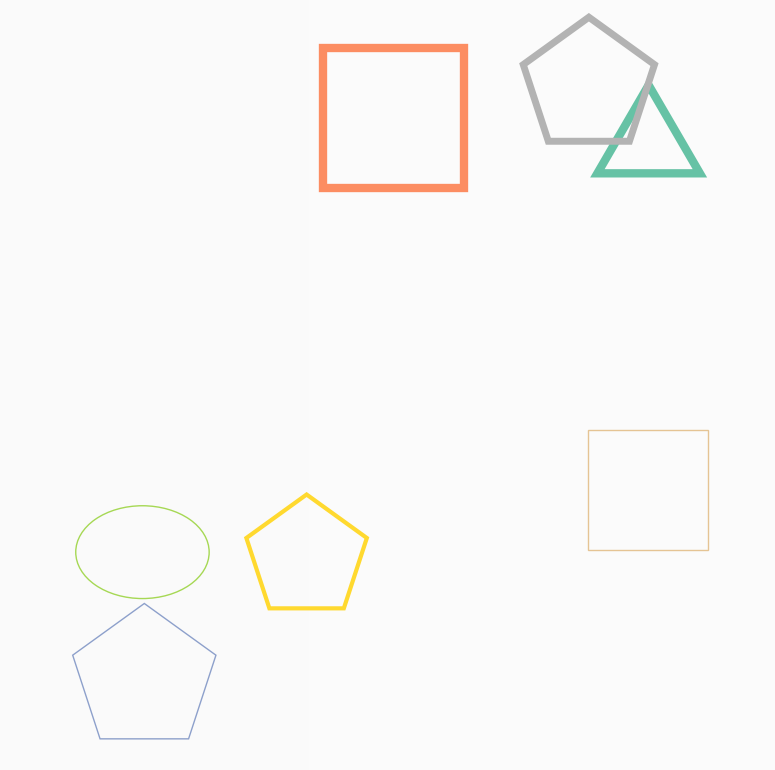[{"shape": "triangle", "thickness": 3, "radius": 0.38, "center": [0.837, 0.813]}, {"shape": "square", "thickness": 3, "radius": 0.46, "center": [0.508, 0.847]}, {"shape": "pentagon", "thickness": 0.5, "radius": 0.49, "center": [0.186, 0.119]}, {"shape": "oval", "thickness": 0.5, "radius": 0.43, "center": [0.184, 0.283]}, {"shape": "pentagon", "thickness": 1.5, "radius": 0.41, "center": [0.396, 0.276]}, {"shape": "square", "thickness": 0.5, "radius": 0.39, "center": [0.836, 0.364]}, {"shape": "pentagon", "thickness": 2.5, "radius": 0.45, "center": [0.76, 0.889]}]